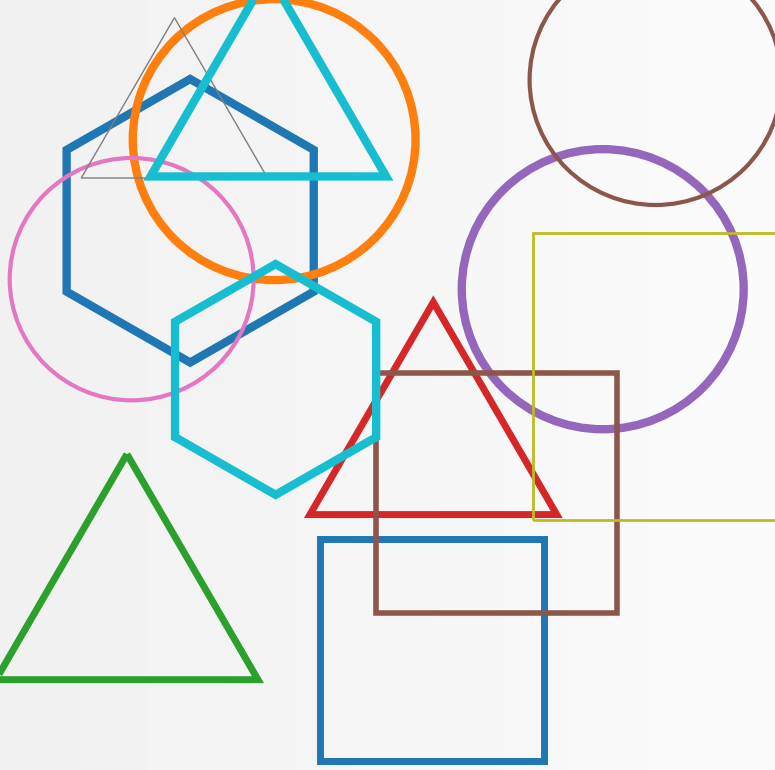[{"shape": "square", "thickness": 2.5, "radius": 0.72, "center": [0.557, 0.156]}, {"shape": "hexagon", "thickness": 3, "radius": 0.92, "center": [0.245, 0.713]}, {"shape": "circle", "thickness": 3, "radius": 0.91, "center": [0.354, 0.819]}, {"shape": "triangle", "thickness": 2.5, "radius": 0.98, "center": [0.164, 0.215]}, {"shape": "triangle", "thickness": 2.5, "radius": 0.92, "center": [0.559, 0.424]}, {"shape": "circle", "thickness": 3, "radius": 0.91, "center": [0.778, 0.624]}, {"shape": "square", "thickness": 2, "radius": 0.78, "center": [0.641, 0.36]}, {"shape": "circle", "thickness": 1.5, "radius": 0.81, "center": [0.846, 0.896]}, {"shape": "circle", "thickness": 1.5, "radius": 0.79, "center": [0.17, 0.637]}, {"shape": "triangle", "thickness": 0.5, "radius": 0.69, "center": [0.225, 0.838]}, {"shape": "square", "thickness": 1, "radius": 0.93, "center": [0.875, 0.511]}, {"shape": "hexagon", "thickness": 3, "radius": 0.75, "center": [0.356, 0.507]}, {"shape": "triangle", "thickness": 3, "radius": 0.88, "center": [0.346, 0.859]}]